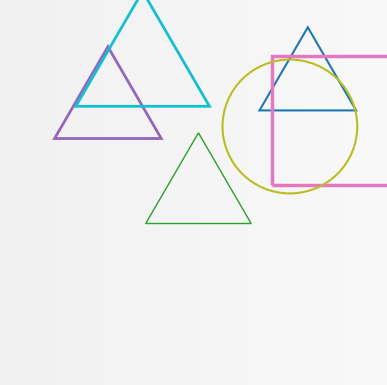[{"shape": "triangle", "thickness": 1.5, "radius": 0.72, "center": [0.794, 0.785]}, {"shape": "triangle", "thickness": 1, "radius": 0.79, "center": [0.512, 0.498]}, {"shape": "triangle", "thickness": 2, "radius": 0.79, "center": [0.278, 0.72]}, {"shape": "square", "thickness": 2.5, "radius": 0.84, "center": [0.871, 0.687]}, {"shape": "circle", "thickness": 1.5, "radius": 0.87, "center": [0.748, 0.671]}, {"shape": "triangle", "thickness": 2, "radius": 1.0, "center": [0.368, 0.824]}]